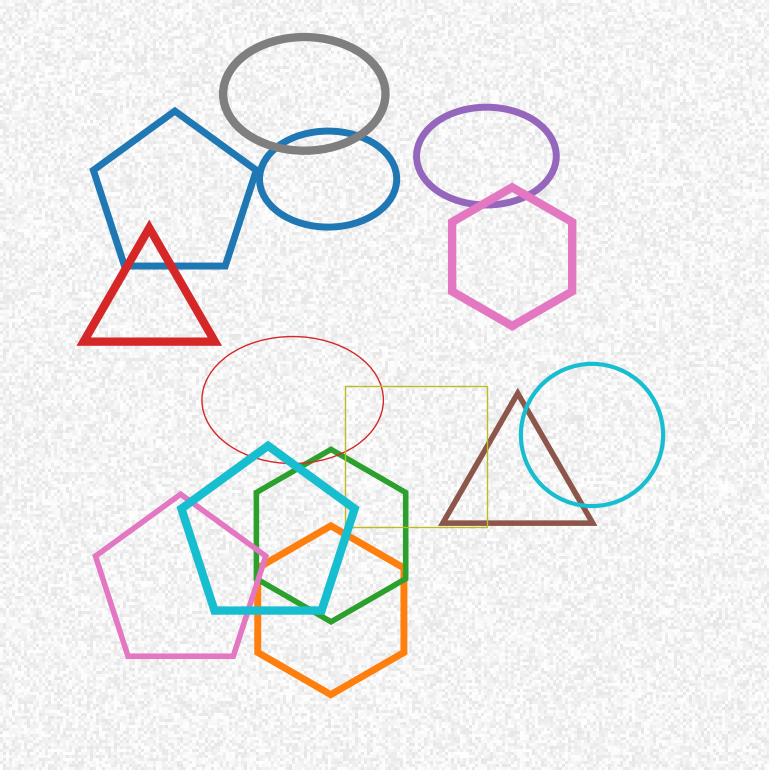[{"shape": "pentagon", "thickness": 2.5, "radius": 0.56, "center": [0.227, 0.745]}, {"shape": "oval", "thickness": 2.5, "radius": 0.45, "center": [0.426, 0.767]}, {"shape": "hexagon", "thickness": 2.5, "radius": 0.55, "center": [0.43, 0.207]}, {"shape": "hexagon", "thickness": 2, "radius": 0.56, "center": [0.43, 0.304]}, {"shape": "triangle", "thickness": 3, "radius": 0.49, "center": [0.194, 0.606]}, {"shape": "oval", "thickness": 0.5, "radius": 0.59, "center": [0.38, 0.48]}, {"shape": "oval", "thickness": 2.5, "radius": 0.45, "center": [0.632, 0.797]}, {"shape": "triangle", "thickness": 2, "radius": 0.56, "center": [0.672, 0.377]}, {"shape": "hexagon", "thickness": 3, "radius": 0.45, "center": [0.665, 0.667]}, {"shape": "pentagon", "thickness": 2, "radius": 0.58, "center": [0.235, 0.242]}, {"shape": "oval", "thickness": 3, "radius": 0.53, "center": [0.395, 0.878]}, {"shape": "square", "thickness": 0.5, "radius": 0.46, "center": [0.54, 0.407]}, {"shape": "circle", "thickness": 1.5, "radius": 0.46, "center": [0.769, 0.435]}, {"shape": "pentagon", "thickness": 3, "radius": 0.59, "center": [0.348, 0.303]}]